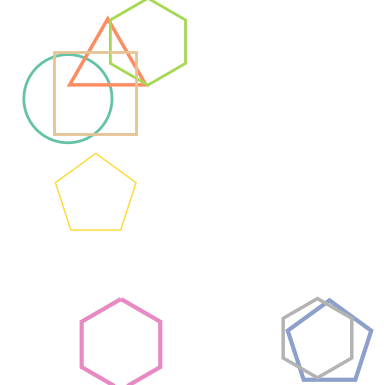[{"shape": "circle", "thickness": 2, "radius": 0.57, "center": [0.176, 0.744]}, {"shape": "triangle", "thickness": 2.5, "radius": 0.57, "center": [0.28, 0.837]}, {"shape": "pentagon", "thickness": 3, "radius": 0.57, "center": [0.856, 0.106]}, {"shape": "hexagon", "thickness": 3, "radius": 0.59, "center": [0.314, 0.106]}, {"shape": "hexagon", "thickness": 2, "radius": 0.56, "center": [0.384, 0.892]}, {"shape": "pentagon", "thickness": 1, "radius": 0.55, "center": [0.249, 0.491]}, {"shape": "square", "thickness": 2, "radius": 0.53, "center": [0.247, 0.759]}, {"shape": "hexagon", "thickness": 2.5, "radius": 0.51, "center": [0.825, 0.122]}]